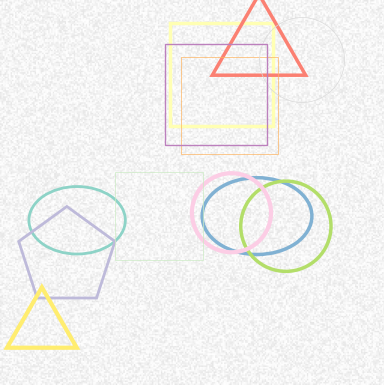[{"shape": "oval", "thickness": 2, "radius": 0.63, "center": [0.2, 0.428]}, {"shape": "square", "thickness": 2.5, "radius": 0.67, "center": [0.574, 0.807]}, {"shape": "pentagon", "thickness": 2, "radius": 0.66, "center": [0.174, 0.332]}, {"shape": "triangle", "thickness": 2.5, "radius": 0.7, "center": [0.673, 0.875]}, {"shape": "oval", "thickness": 2.5, "radius": 0.71, "center": [0.668, 0.439]}, {"shape": "square", "thickness": 0.5, "radius": 0.63, "center": [0.597, 0.726]}, {"shape": "circle", "thickness": 2.5, "radius": 0.59, "center": [0.743, 0.412]}, {"shape": "circle", "thickness": 3, "radius": 0.51, "center": [0.601, 0.447]}, {"shape": "circle", "thickness": 0.5, "radius": 0.55, "center": [0.785, 0.844]}, {"shape": "square", "thickness": 1, "radius": 0.66, "center": [0.56, 0.754]}, {"shape": "square", "thickness": 0.5, "radius": 0.57, "center": [0.413, 0.439]}, {"shape": "triangle", "thickness": 3, "radius": 0.52, "center": [0.109, 0.149]}]